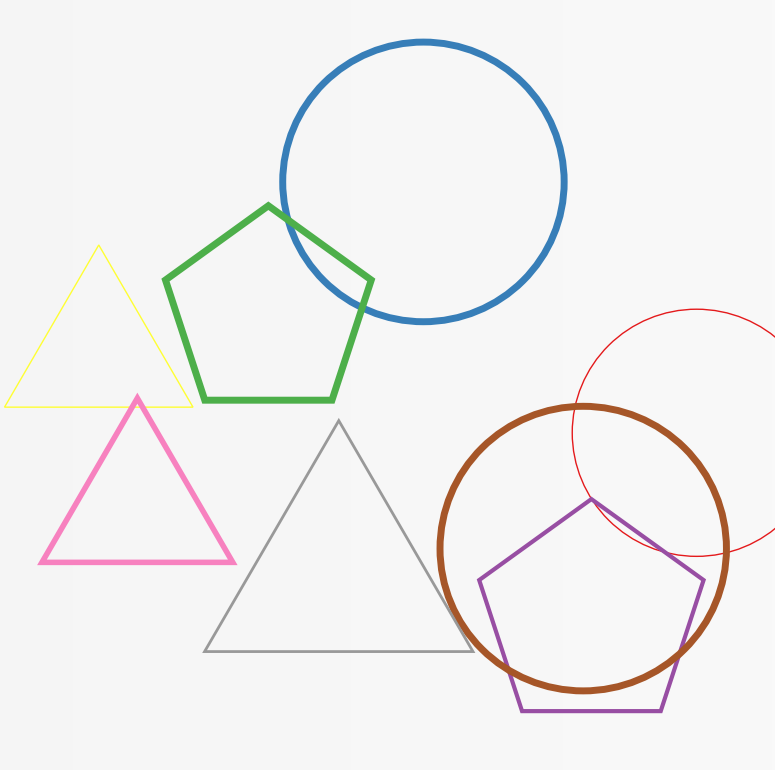[{"shape": "circle", "thickness": 0.5, "radius": 0.8, "center": [0.899, 0.438]}, {"shape": "circle", "thickness": 2.5, "radius": 0.91, "center": [0.546, 0.764]}, {"shape": "pentagon", "thickness": 2.5, "radius": 0.7, "center": [0.346, 0.593]}, {"shape": "pentagon", "thickness": 1.5, "radius": 0.76, "center": [0.763, 0.2]}, {"shape": "triangle", "thickness": 0.5, "radius": 0.7, "center": [0.127, 0.541]}, {"shape": "circle", "thickness": 2.5, "radius": 0.92, "center": [0.753, 0.288]}, {"shape": "triangle", "thickness": 2, "radius": 0.71, "center": [0.177, 0.341]}, {"shape": "triangle", "thickness": 1, "radius": 1.0, "center": [0.437, 0.254]}]